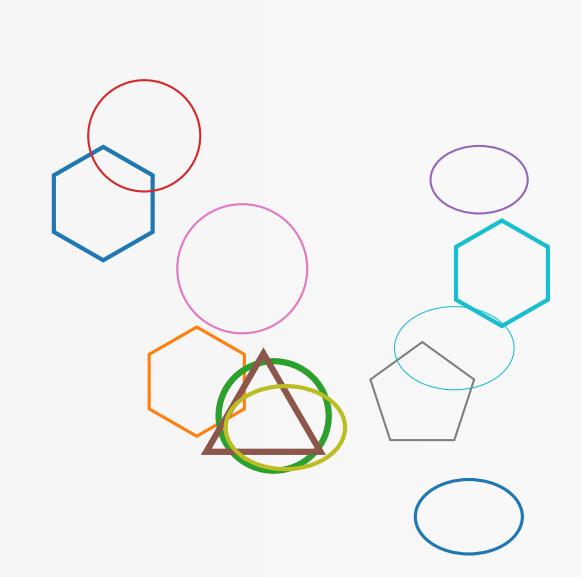[{"shape": "hexagon", "thickness": 2, "radius": 0.49, "center": [0.178, 0.647]}, {"shape": "oval", "thickness": 1.5, "radius": 0.46, "center": [0.807, 0.104]}, {"shape": "hexagon", "thickness": 1.5, "radius": 0.47, "center": [0.338, 0.338]}, {"shape": "circle", "thickness": 3, "radius": 0.47, "center": [0.471, 0.279]}, {"shape": "circle", "thickness": 1, "radius": 0.48, "center": [0.248, 0.764]}, {"shape": "oval", "thickness": 1, "radius": 0.42, "center": [0.824, 0.688]}, {"shape": "triangle", "thickness": 3, "radius": 0.57, "center": [0.453, 0.274]}, {"shape": "circle", "thickness": 1, "radius": 0.56, "center": [0.417, 0.534]}, {"shape": "pentagon", "thickness": 1, "radius": 0.47, "center": [0.726, 0.313]}, {"shape": "oval", "thickness": 2, "radius": 0.51, "center": [0.491, 0.259]}, {"shape": "hexagon", "thickness": 2, "radius": 0.46, "center": [0.864, 0.526]}, {"shape": "oval", "thickness": 0.5, "radius": 0.51, "center": [0.782, 0.396]}]